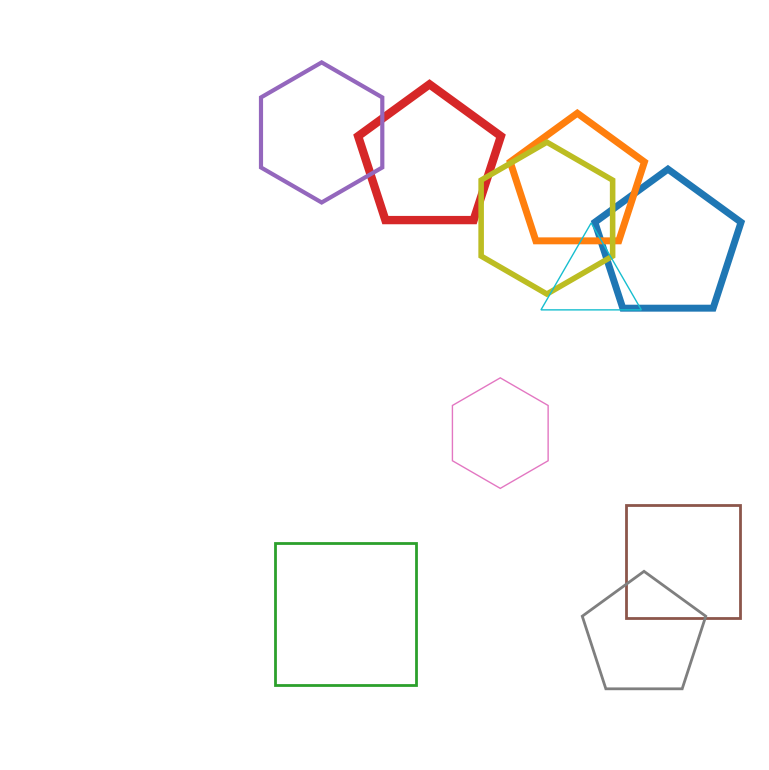[{"shape": "pentagon", "thickness": 2.5, "radius": 0.5, "center": [0.867, 0.681]}, {"shape": "pentagon", "thickness": 2.5, "radius": 0.46, "center": [0.75, 0.761]}, {"shape": "square", "thickness": 1, "radius": 0.46, "center": [0.449, 0.203]}, {"shape": "pentagon", "thickness": 3, "radius": 0.49, "center": [0.558, 0.793]}, {"shape": "hexagon", "thickness": 1.5, "radius": 0.45, "center": [0.418, 0.828]}, {"shape": "square", "thickness": 1, "radius": 0.37, "center": [0.887, 0.271]}, {"shape": "hexagon", "thickness": 0.5, "radius": 0.36, "center": [0.65, 0.438]}, {"shape": "pentagon", "thickness": 1, "radius": 0.42, "center": [0.836, 0.174]}, {"shape": "hexagon", "thickness": 2, "radius": 0.49, "center": [0.71, 0.717]}, {"shape": "triangle", "thickness": 0.5, "radius": 0.38, "center": [0.768, 0.635]}]